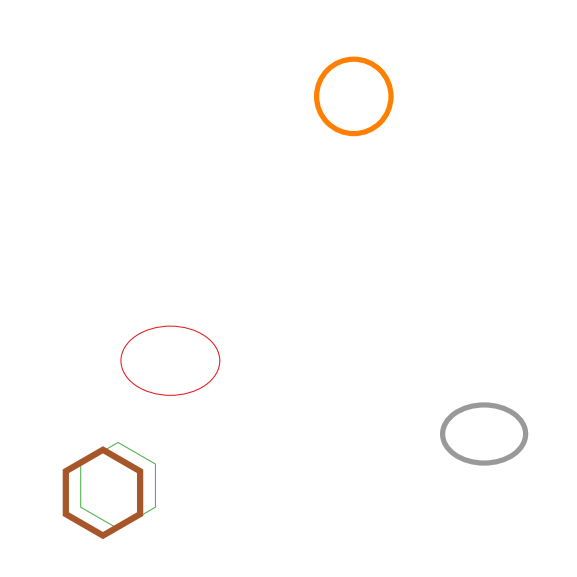[{"shape": "oval", "thickness": 0.5, "radius": 0.43, "center": [0.295, 0.374]}, {"shape": "hexagon", "thickness": 0.5, "radius": 0.37, "center": [0.204, 0.158]}, {"shape": "circle", "thickness": 2.5, "radius": 0.32, "center": [0.613, 0.832]}, {"shape": "hexagon", "thickness": 3, "radius": 0.37, "center": [0.178, 0.146]}, {"shape": "oval", "thickness": 2.5, "radius": 0.36, "center": [0.838, 0.248]}]